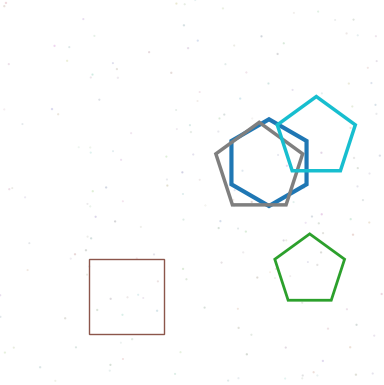[{"shape": "hexagon", "thickness": 3, "radius": 0.56, "center": [0.699, 0.578]}, {"shape": "pentagon", "thickness": 2, "radius": 0.48, "center": [0.804, 0.297]}, {"shape": "square", "thickness": 1, "radius": 0.49, "center": [0.329, 0.229]}, {"shape": "pentagon", "thickness": 2.5, "radius": 0.59, "center": [0.673, 0.564]}, {"shape": "pentagon", "thickness": 2.5, "radius": 0.53, "center": [0.822, 0.643]}]